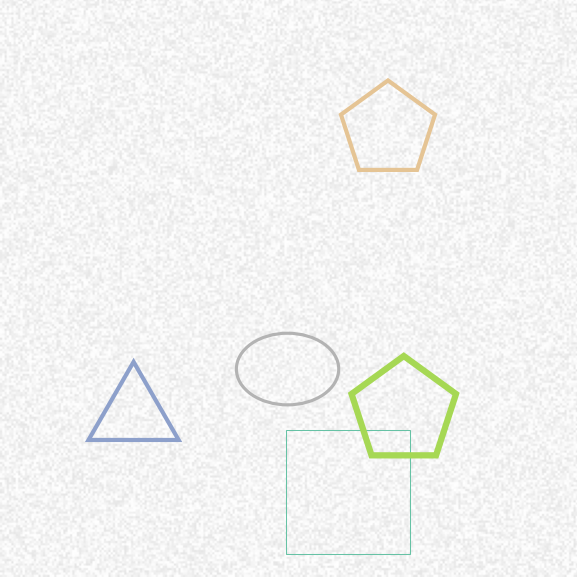[{"shape": "square", "thickness": 0.5, "radius": 0.54, "center": [0.602, 0.147]}, {"shape": "triangle", "thickness": 2, "radius": 0.45, "center": [0.231, 0.282]}, {"shape": "pentagon", "thickness": 3, "radius": 0.48, "center": [0.699, 0.288]}, {"shape": "pentagon", "thickness": 2, "radius": 0.43, "center": [0.672, 0.774]}, {"shape": "oval", "thickness": 1.5, "radius": 0.44, "center": [0.498, 0.36]}]